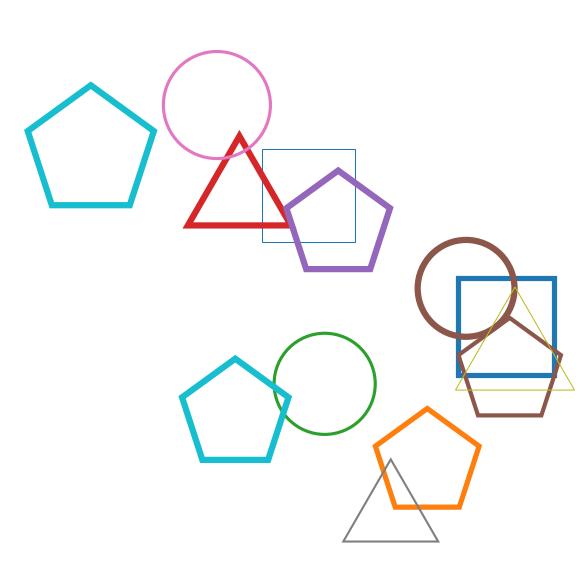[{"shape": "square", "thickness": 2.5, "radius": 0.42, "center": [0.876, 0.434]}, {"shape": "square", "thickness": 0.5, "radius": 0.4, "center": [0.534, 0.66]}, {"shape": "pentagon", "thickness": 2.5, "radius": 0.47, "center": [0.74, 0.197]}, {"shape": "circle", "thickness": 1.5, "radius": 0.44, "center": [0.562, 0.334]}, {"shape": "triangle", "thickness": 3, "radius": 0.52, "center": [0.415, 0.66]}, {"shape": "pentagon", "thickness": 3, "radius": 0.47, "center": [0.586, 0.609]}, {"shape": "pentagon", "thickness": 2, "radius": 0.47, "center": [0.883, 0.355]}, {"shape": "circle", "thickness": 3, "radius": 0.42, "center": [0.807, 0.5]}, {"shape": "circle", "thickness": 1.5, "radius": 0.46, "center": [0.376, 0.817]}, {"shape": "triangle", "thickness": 1, "radius": 0.47, "center": [0.677, 0.109]}, {"shape": "triangle", "thickness": 0.5, "radius": 0.59, "center": [0.892, 0.383]}, {"shape": "pentagon", "thickness": 3, "radius": 0.48, "center": [0.407, 0.281]}, {"shape": "pentagon", "thickness": 3, "radius": 0.57, "center": [0.157, 0.737]}]